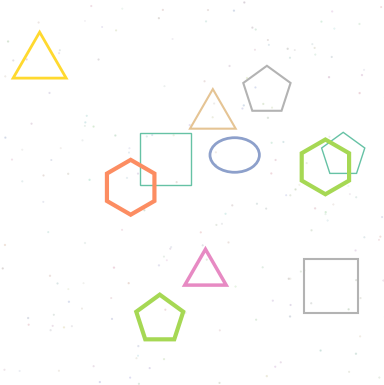[{"shape": "square", "thickness": 1, "radius": 0.33, "center": [0.431, 0.587]}, {"shape": "pentagon", "thickness": 1, "radius": 0.29, "center": [0.891, 0.597]}, {"shape": "hexagon", "thickness": 3, "radius": 0.36, "center": [0.339, 0.514]}, {"shape": "oval", "thickness": 2, "radius": 0.32, "center": [0.61, 0.597]}, {"shape": "triangle", "thickness": 2.5, "radius": 0.31, "center": [0.534, 0.291]}, {"shape": "pentagon", "thickness": 3, "radius": 0.32, "center": [0.415, 0.171]}, {"shape": "hexagon", "thickness": 3, "radius": 0.36, "center": [0.845, 0.567]}, {"shape": "triangle", "thickness": 2, "radius": 0.4, "center": [0.103, 0.837]}, {"shape": "triangle", "thickness": 1.5, "radius": 0.34, "center": [0.553, 0.7]}, {"shape": "pentagon", "thickness": 1.5, "radius": 0.32, "center": [0.693, 0.765]}, {"shape": "square", "thickness": 1.5, "radius": 0.35, "center": [0.86, 0.257]}]